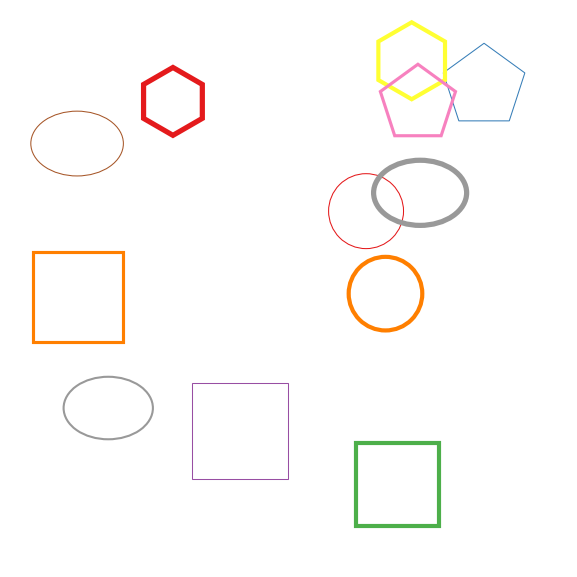[{"shape": "circle", "thickness": 0.5, "radius": 0.32, "center": [0.634, 0.634]}, {"shape": "hexagon", "thickness": 2.5, "radius": 0.29, "center": [0.299, 0.824]}, {"shape": "pentagon", "thickness": 0.5, "radius": 0.37, "center": [0.838, 0.85]}, {"shape": "square", "thickness": 2, "radius": 0.36, "center": [0.688, 0.16]}, {"shape": "square", "thickness": 0.5, "radius": 0.41, "center": [0.415, 0.253]}, {"shape": "square", "thickness": 1.5, "radius": 0.39, "center": [0.136, 0.485]}, {"shape": "circle", "thickness": 2, "radius": 0.32, "center": [0.668, 0.491]}, {"shape": "hexagon", "thickness": 2, "radius": 0.33, "center": [0.713, 0.894]}, {"shape": "oval", "thickness": 0.5, "radius": 0.4, "center": [0.134, 0.751]}, {"shape": "pentagon", "thickness": 1.5, "radius": 0.34, "center": [0.724, 0.819]}, {"shape": "oval", "thickness": 2.5, "radius": 0.4, "center": [0.727, 0.665]}, {"shape": "oval", "thickness": 1, "radius": 0.39, "center": [0.187, 0.293]}]